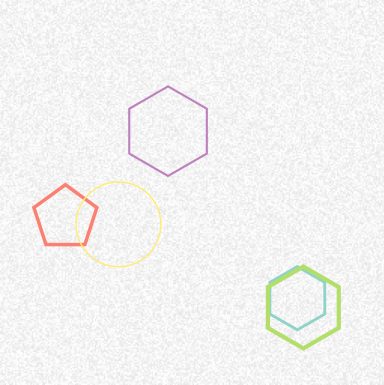[{"shape": "hexagon", "thickness": 2, "radius": 0.41, "center": [0.772, 0.225]}, {"shape": "pentagon", "thickness": 2.5, "radius": 0.43, "center": [0.17, 0.434]}, {"shape": "hexagon", "thickness": 3, "radius": 0.53, "center": [0.788, 0.201]}, {"shape": "hexagon", "thickness": 1.5, "radius": 0.58, "center": [0.436, 0.659]}, {"shape": "circle", "thickness": 1, "radius": 0.55, "center": [0.308, 0.417]}]